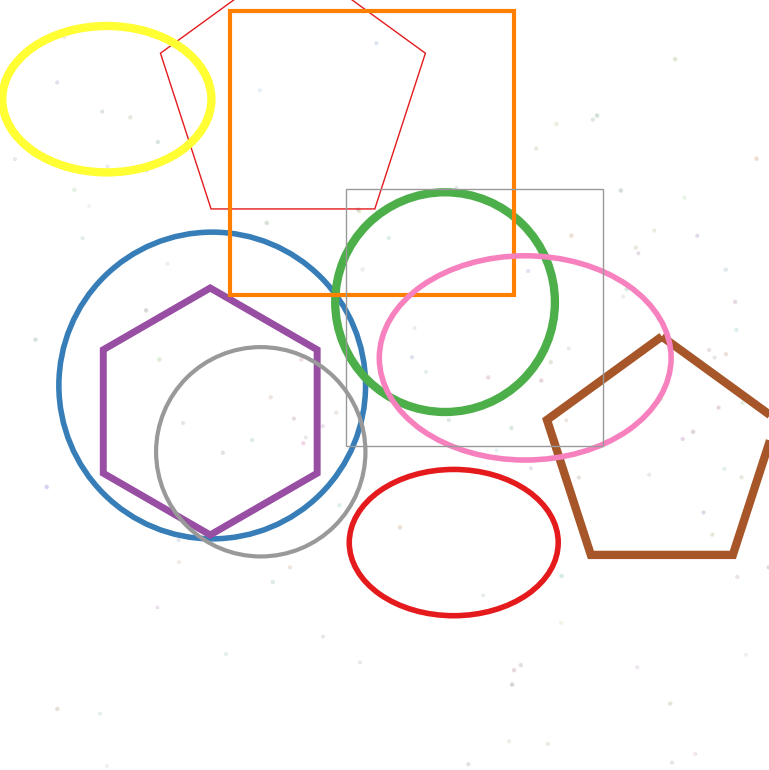[{"shape": "oval", "thickness": 2, "radius": 0.68, "center": [0.589, 0.295]}, {"shape": "pentagon", "thickness": 0.5, "radius": 0.9, "center": [0.38, 0.875]}, {"shape": "circle", "thickness": 2, "radius": 1.0, "center": [0.276, 0.499]}, {"shape": "circle", "thickness": 3, "radius": 0.71, "center": [0.578, 0.608]}, {"shape": "hexagon", "thickness": 2.5, "radius": 0.8, "center": [0.273, 0.466]}, {"shape": "square", "thickness": 1.5, "radius": 0.92, "center": [0.483, 0.801]}, {"shape": "oval", "thickness": 3, "radius": 0.68, "center": [0.139, 0.871]}, {"shape": "pentagon", "thickness": 3, "radius": 0.78, "center": [0.86, 0.406]}, {"shape": "oval", "thickness": 2, "radius": 0.95, "center": [0.682, 0.535]}, {"shape": "square", "thickness": 0.5, "radius": 0.83, "center": [0.616, 0.588]}, {"shape": "circle", "thickness": 1.5, "radius": 0.68, "center": [0.339, 0.413]}]